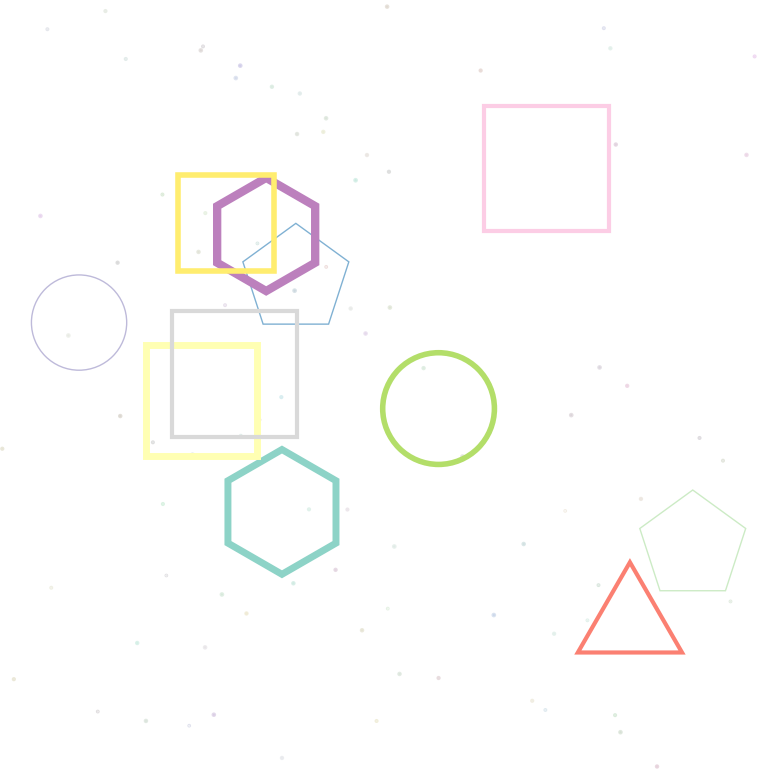[{"shape": "hexagon", "thickness": 2.5, "radius": 0.41, "center": [0.366, 0.335]}, {"shape": "square", "thickness": 2.5, "radius": 0.36, "center": [0.262, 0.48]}, {"shape": "circle", "thickness": 0.5, "radius": 0.31, "center": [0.103, 0.581]}, {"shape": "triangle", "thickness": 1.5, "radius": 0.39, "center": [0.818, 0.192]}, {"shape": "pentagon", "thickness": 0.5, "radius": 0.36, "center": [0.384, 0.638]}, {"shape": "circle", "thickness": 2, "radius": 0.36, "center": [0.57, 0.469]}, {"shape": "square", "thickness": 1.5, "radius": 0.41, "center": [0.71, 0.781]}, {"shape": "square", "thickness": 1.5, "radius": 0.41, "center": [0.304, 0.514]}, {"shape": "hexagon", "thickness": 3, "radius": 0.37, "center": [0.346, 0.696]}, {"shape": "pentagon", "thickness": 0.5, "radius": 0.36, "center": [0.9, 0.291]}, {"shape": "square", "thickness": 2, "radius": 0.31, "center": [0.293, 0.711]}]